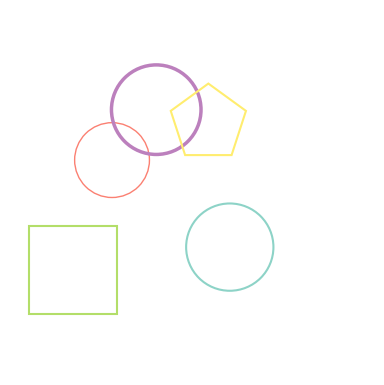[{"shape": "circle", "thickness": 1.5, "radius": 0.57, "center": [0.597, 0.358]}, {"shape": "circle", "thickness": 1, "radius": 0.49, "center": [0.291, 0.584]}, {"shape": "square", "thickness": 1.5, "radius": 0.57, "center": [0.19, 0.298]}, {"shape": "circle", "thickness": 2.5, "radius": 0.58, "center": [0.406, 0.715]}, {"shape": "pentagon", "thickness": 1.5, "radius": 0.51, "center": [0.541, 0.68]}]